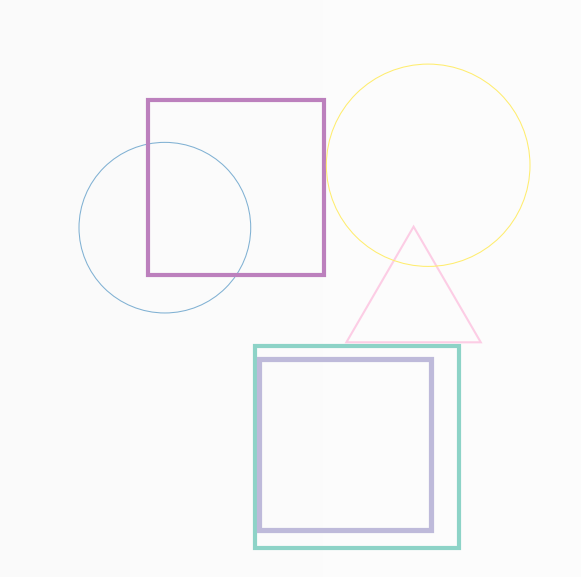[{"shape": "square", "thickness": 2, "radius": 0.88, "center": [0.614, 0.225]}, {"shape": "square", "thickness": 2.5, "radius": 0.74, "center": [0.594, 0.23]}, {"shape": "circle", "thickness": 0.5, "radius": 0.74, "center": [0.284, 0.605]}, {"shape": "triangle", "thickness": 1, "radius": 0.67, "center": [0.712, 0.473]}, {"shape": "square", "thickness": 2, "radius": 0.76, "center": [0.407, 0.675]}, {"shape": "circle", "thickness": 0.5, "radius": 0.88, "center": [0.737, 0.713]}]